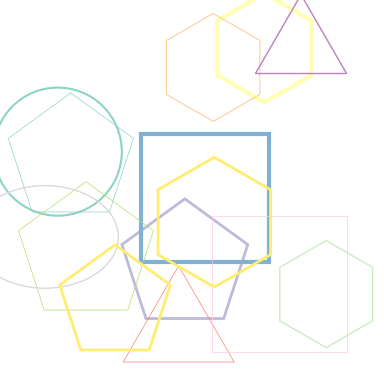[{"shape": "pentagon", "thickness": 0.5, "radius": 0.85, "center": [0.184, 0.588]}, {"shape": "circle", "thickness": 1.5, "radius": 0.83, "center": [0.15, 0.606]}, {"shape": "hexagon", "thickness": 3, "radius": 0.71, "center": [0.686, 0.875]}, {"shape": "pentagon", "thickness": 2, "radius": 0.86, "center": [0.48, 0.312]}, {"shape": "triangle", "thickness": 0.5, "radius": 0.83, "center": [0.464, 0.143]}, {"shape": "square", "thickness": 3, "radius": 0.83, "center": [0.532, 0.486]}, {"shape": "hexagon", "thickness": 0.5, "radius": 0.7, "center": [0.554, 0.825]}, {"shape": "pentagon", "thickness": 0.5, "radius": 0.92, "center": [0.223, 0.344]}, {"shape": "square", "thickness": 0.5, "radius": 0.88, "center": [0.725, 0.262]}, {"shape": "oval", "thickness": 1, "radius": 0.95, "center": [0.117, 0.385]}, {"shape": "triangle", "thickness": 1, "radius": 0.68, "center": [0.782, 0.877]}, {"shape": "hexagon", "thickness": 1, "radius": 0.7, "center": [0.847, 0.236]}, {"shape": "pentagon", "thickness": 2, "radius": 0.76, "center": [0.299, 0.213]}, {"shape": "hexagon", "thickness": 2, "radius": 0.84, "center": [0.557, 0.423]}]